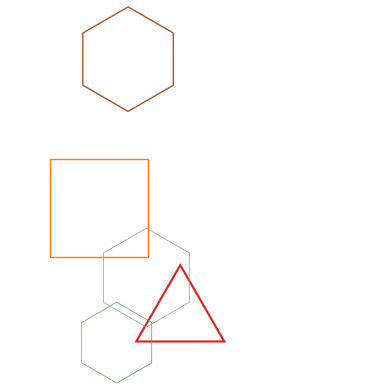[{"shape": "triangle", "thickness": 1.5, "radius": 0.66, "center": [0.468, 0.179]}, {"shape": "hexagon", "thickness": 0.5, "radius": 0.52, "center": [0.303, 0.11]}, {"shape": "square", "thickness": 1, "radius": 0.64, "center": [0.258, 0.459]}, {"shape": "hexagon", "thickness": 1, "radius": 0.68, "center": [0.333, 0.846]}, {"shape": "hexagon", "thickness": 0.5, "radius": 0.64, "center": [0.38, 0.279]}]